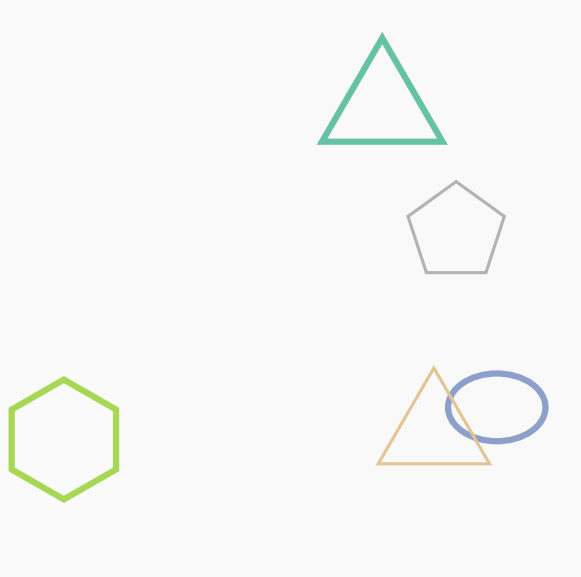[{"shape": "triangle", "thickness": 3, "radius": 0.6, "center": [0.658, 0.814]}, {"shape": "oval", "thickness": 3, "radius": 0.42, "center": [0.855, 0.294]}, {"shape": "hexagon", "thickness": 3, "radius": 0.52, "center": [0.11, 0.238]}, {"shape": "triangle", "thickness": 1.5, "radius": 0.55, "center": [0.746, 0.251]}, {"shape": "pentagon", "thickness": 1.5, "radius": 0.44, "center": [0.785, 0.597]}]